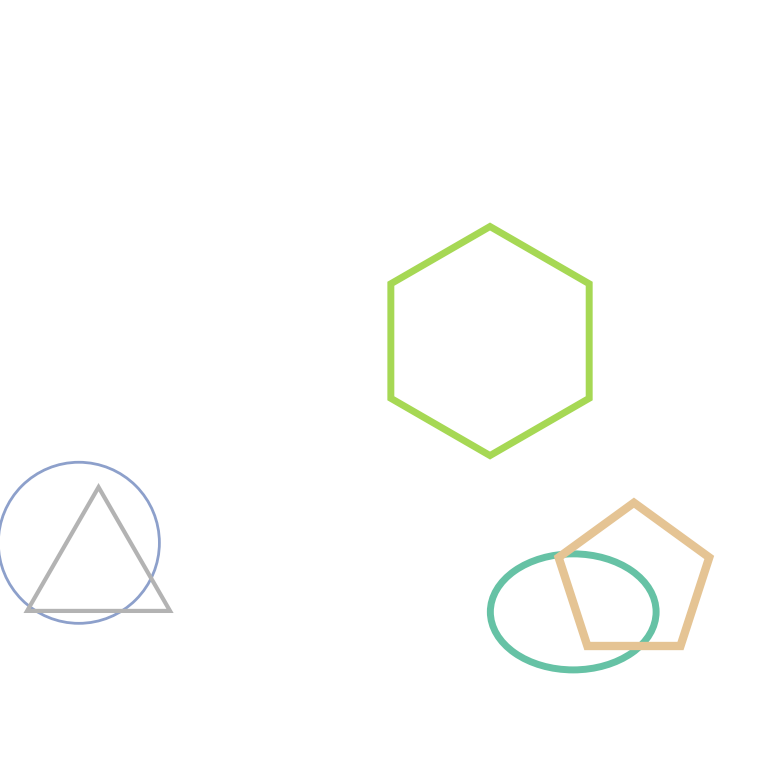[{"shape": "oval", "thickness": 2.5, "radius": 0.54, "center": [0.744, 0.205]}, {"shape": "circle", "thickness": 1, "radius": 0.52, "center": [0.102, 0.295]}, {"shape": "hexagon", "thickness": 2.5, "radius": 0.74, "center": [0.636, 0.557]}, {"shape": "pentagon", "thickness": 3, "radius": 0.51, "center": [0.823, 0.244]}, {"shape": "triangle", "thickness": 1.5, "radius": 0.54, "center": [0.128, 0.26]}]